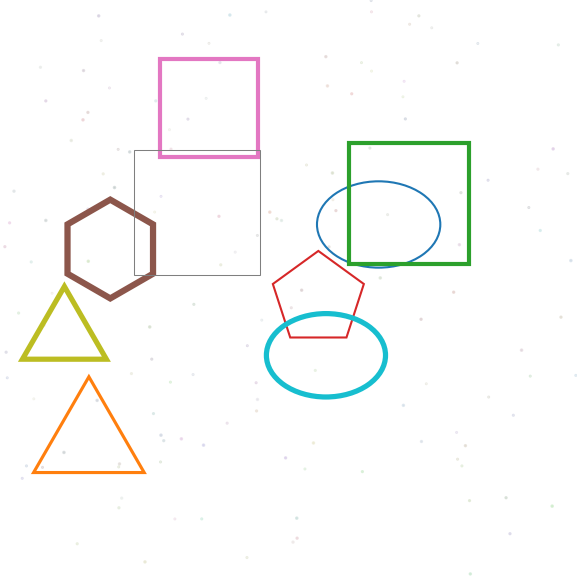[{"shape": "oval", "thickness": 1, "radius": 0.53, "center": [0.656, 0.61]}, {"shape": "triangle", "thickness": 1.5, "radius": 0.55, "center": [0.154, 0.236]}, {"shape": "square", "thickness": 2, "radius": 0.52, "center": [0.708, 0.647]}, {"shape": "pentagon", "thickness": 1, "radius": 0.41, "center": [0.551, 0.482]}, {"shape": "hexagon", "thickness": 3, "radius": 0.43, "center": [0.191, 0.568]}, {"shape": "square", "thickness": 2, "radius": 0.43, "center": [0.362, 0.812]}, {"shape": "square", "thickness": 0.5, "radius": 0.54, "center": [0.341, 0.631]}, {"shape": "triangle", "thickness": 2.5, "radius": 0.42, "center": [0.112, 0.419]}, {"shape": "oval", "thickness": 2.5, "radius": 0.52, "center": [0.564, 0.384]}]